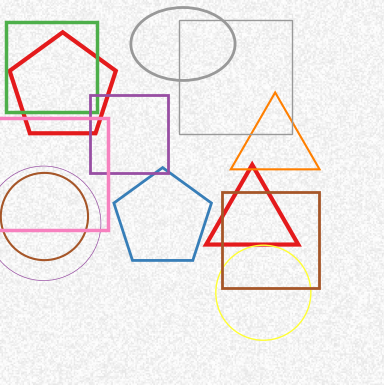[{"shape": "pentagon", "thickness": 3, "radius": 0.73, "center": [0.163, 0.771]}, {"shape": "triangle", "thickness": 3, "radius": 0.69, "center": [0.655, 0.434]}, {"shape": "pentagon", "thickness": 2, "radius": 0.67, "center": [0.422, 0.431]}, {"shape": "square", "thickness": 2.5, "radius": 0.59, "center": [0.134, 0.826]}, {"shape": "circle", "thickness": 0.5, "radius": 0.74, "center": [0.113, 0.42]}, {"shape": "square", "thickness": 2, "radius": 0.5, "center": [0.335, 0.652]}, {"shape": "triangle", "thickness": 1.5, "radius": 0.67, "center": [0.715, 0.627]}, {"shape": "circle", "thickness": 1, "radius": 0.62, "center": [0.684, 0.24]}, {"shape": "square", "thickness": 2, "radius": 0.63, "center": [0.703, 0.377]}, {"shape": "circle", "thickness": 1.5, "radius": 0.57, "center": [0.115, 0.438]}, {"shape": "square", "thickness": 2.5, "radius": 0.73, "center": [0.136, 0.549]}, {"shape": "square", "thickness": 1, "radius": 0.74, "center": [0.613, 0.8]}, {"shape": "oval", "thickness": 2, "radius": 0.68, "center": [0.475, 0.886]}]